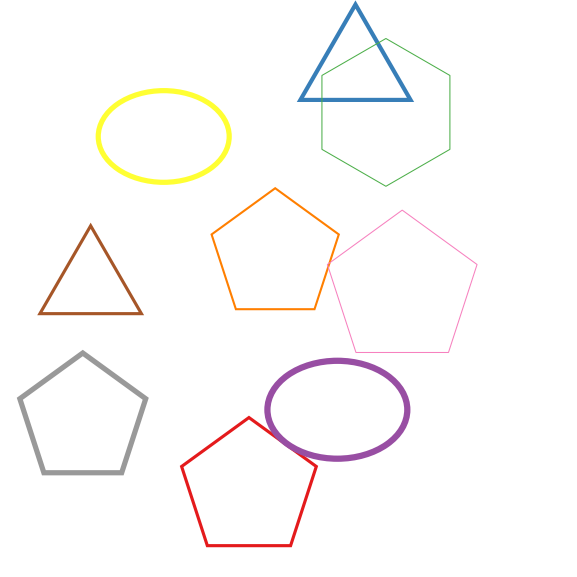[{"shape": "pentagon", "thickness": 1.5, "radius": 0.61, "center": [0.431, 0.153]}, {"shape": "triangle", "thickness": 2, "radius": 0.55, "center": [0.616, 0.881]}, {"shape": "hexagon", "thickness": 0.5, "radius": 0.64, "center": [0.668, 0.805]}, {"shape": "oval", "thickness": 3, "radius": 0.61, "center": [0.584, 0.29]}, {"shape": "pentagon", "thickness": 1, "radius": 0.58, "center": [0.477, 0.557]}, {"shape": "oval", "thickness": 2.5, "radius": 0.57, "center": [0.283, 0.763]}, {"shape": "triangle", "thickness": 1.5, "radius": 0.51, "center": [0.157, 0.507]}, {"shape": "pentagon", "thickness": 0.5, "radius": 0.68, "center": [0.696, 0.499]}, {"shape": "pentagon", "thickness": 2.5, "radius": 0.57, "center": [0.143, 0.273]}]